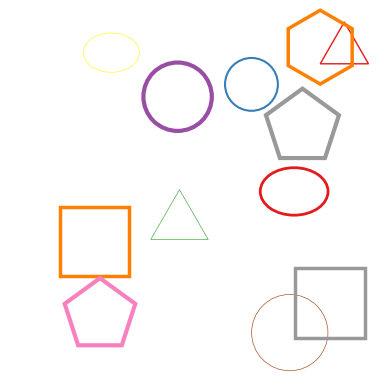[{"shape": "triangle", "thickness": 1, "radius": 0.36, "center": [0.894, 0.87]}, {"shape": "oval", "thickness": 2, "radius": 0.44, "center": [0.764, 0.503]}, {"shape": "circle", "thickness": 1.5, "radius": 0.34, "center": [0.653, 0.781]}, {"shape": "triangle", "thickness": 0.5, "radius": 0.43, "center": [0.466, 0.421]}, {"shape": "circle", "thickness": 3, "radius": 0.44, "center": [0.461, 0.749]}, {"shape": "square", "thickness": 2.5, "radius": 0.45, "center": [0.245, 0.372]}, {"shape": "hexagon", "thickness": 2.5, "radius": 0.48, "center": [0.832, 0.878]}, {"shape": "oval", "thickness": 0.5, "radius": 0.36, "center": [0.289, 0.863]}, {"shape": "circle", "thickness": 0.5, "radius": 0.5, "center": [0.753, 0.136]}, {"shape": "pentagon", "thickness": 3, "radius": 0.48, "center": [0.26, 0.181]}, {"shape": "pentagon", "thickness": 3, "radius": 0.5, "center": [0.786, 0.67]}, {"shape": "square", "thickness": 2.5, "radius": 0.46, "center": [0.857, 0.213]}]